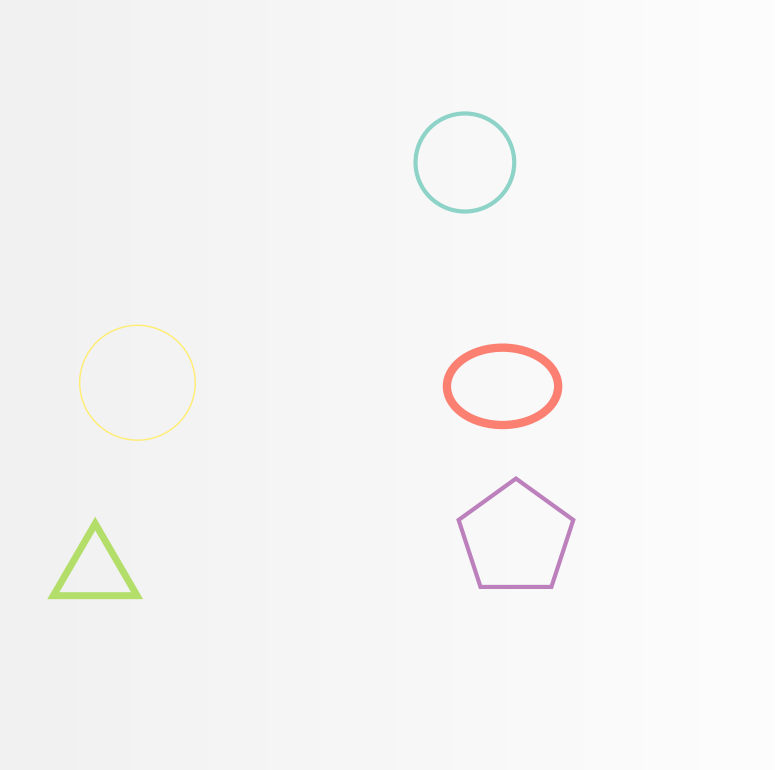[{"shape": "circle", "thickness": 1.5, "radius": 0.32, "center": [0.6, 0.789]}, {"shape": "oval", "thickness": 3, "radius": 0.36, "center": [0.648, 0.498]}, {"shape": "triangle", "thickness": 2.5, "radius": 0.31, "center": [0.123, 0.258]}, {"shape": "pentagon", "thickness": 1.5, "radius": 0.39, "center": [0.666, 0.301]}, {"shape": "circle", "thickness": 0.5, "radius": 0.37, "center": [0.177, 0.503]}]